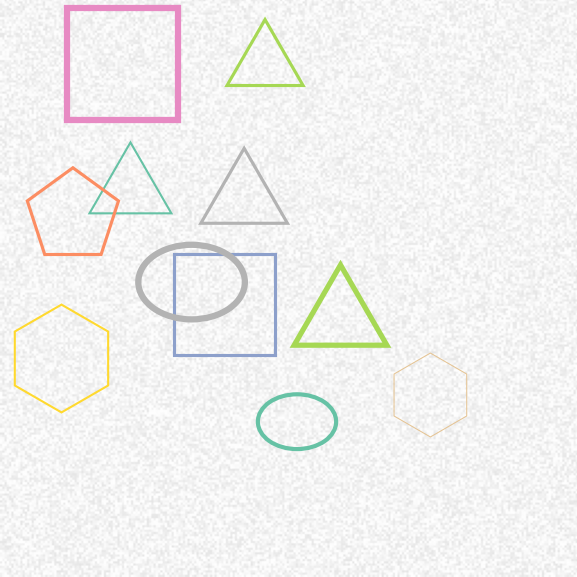[{"shape": "triangle", "thickness": 1, "radius": 0.41, "center": [0.226, 0.671]}, {"shape": "oval", "thickness": 2, "radius": 0.34, "center": [0.514, 0.269]}, {"shape": "pentagon", "thickness": 1.5, "radius": 0.42, "center": [0.126, 0.626]}, {"shape": "square", "thickness": 1.5, "radius": 0.44, "center": [0.389, 0.472]}, {"shape": "square", "thickness": 3, "radius": 0.48, "center": [0.212, 0.888]}, {"shape": "triangle", "thickness": 2.5, "radius": 0.46, "center": [0.59, 0.448]}, {"shape": "triangle", "thickness": 1.5, "radius": 0.38, "center": [0.459, 0.889]}, {"shape": "hexagon", "thickness": 1, "radius": 0.47, "center": [0.106, 0.378]}, {"shape": "hexagon", "thickness": 0.5, "radius": 0.36, "center": [0.745, 0.315]}, {"shape": "oval", "thickness": 3, "radius": 0.46, "center": [0.332, 0.511]}, {"shape": "triangle", "thickness": 1.5, "radius": 0.43, "center": [0.423, 0.656]}]